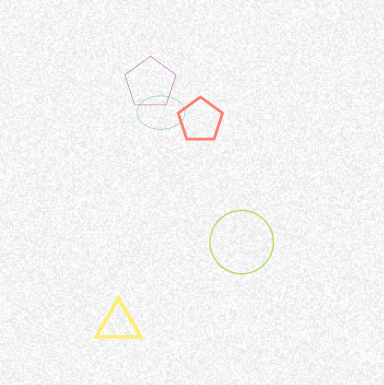[{"shape": "oval", "thickness": 0.5, "radius": 0.31, "center": [0.418, 0.708]}, {"shape": "pentagon", "thickness": 2, "radius": 0.3, "center": [0.52, 0.688]}, {"shape": "circle", "thickness": 1, "radius": 0.41, "center": [0.628, 0.371]}, {"shape": "pentagon", "thickness": 0.5, "radius": 0.35, "center": [0.391, 0.784]}, {"shape": "triangle", "thickness": 2.5, "radius": 0.33, "center": [0.308, 0.159]}]